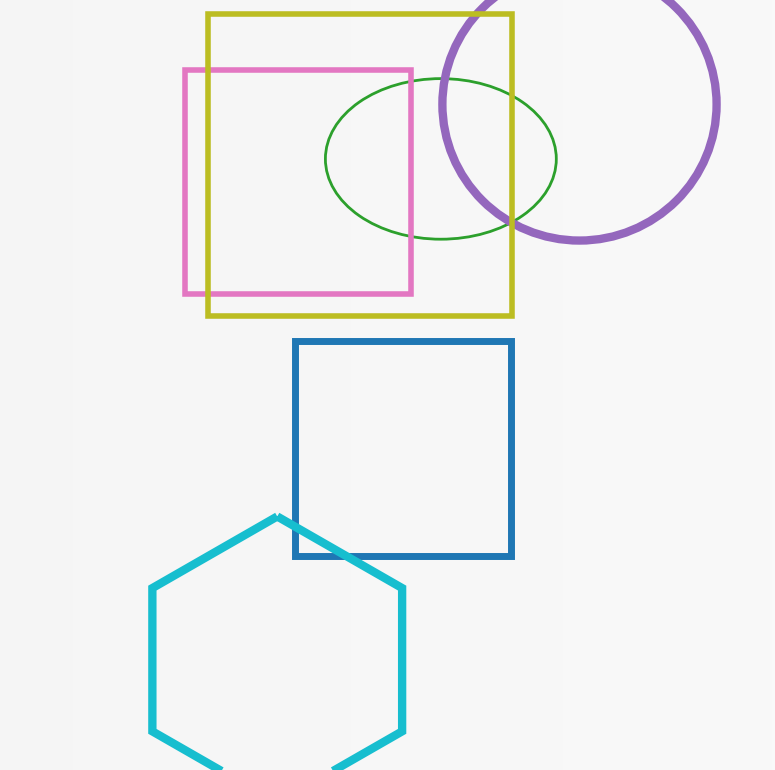[{"shape": "square", "thickness": 2.5, "radius": 0.7, "center": [0.52, 0.417]}, {"shape": "oval", "thickness": 1, "radius": 0.74, "center": [0.569, 0.794]}, {"shape": "circle", "thickness": 3, "radius": 0.88, "center": [0.748, 0.864]}, {"shape": "square", "thickness": 2, "radius": 0.73, "center": [0.385, 0.764]}, {"shape": "square", "thickness": 2, "radius": 0.98, "center": [0.465, 0.786]}, {"shape": "hexagon", "thickness": 3, "radius": 0.93, "center": [0.358, 0.143]}]